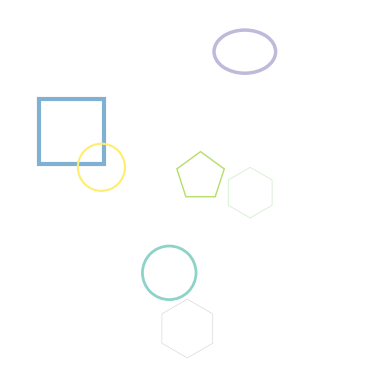[{"shape": "circle", "thickness": 2, "radius": 0.35, "center": [0.44, 0.291]}, {"shape": "oval", "thickness": 2.5, "radius": 0.4, "center": [0.636, 0.866]}, {"shape": "square", "thickness": 3, "radius": 0.42, "center": [0.187, 0.659]}, {"shape": "pentagon", "thickness": 1, "radius": 0.32, "center": [0.521, 0.541]}, {"shape": "hexagon", "thickness": 0.5, "radius": 0.38, "center": [0.487, 0.147]}, {"shape": "hexagon", "thickness": 0.5, "radius": 0.33, "center": [0.65, 0.5]}, {"shape": "circle", "thickness": 1.5, "radius": 0.31, "center": [0.263, 0.566]}]